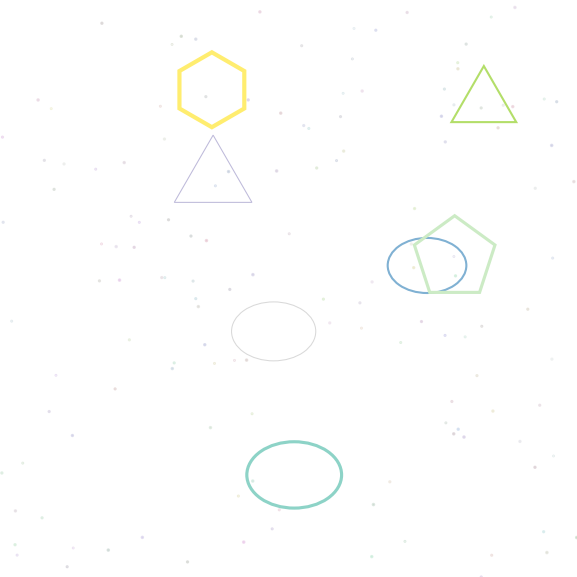[{"shape": "oval", "thickness": 1.5, "radius": 0.41, "center": [0.509, 0.177]}, {"shape": "triangle", "thickness": 0.5, "radius": 0.39, "center": [0.369, 0.688]}, {"shape": "oval", "thickness": 1, "radius": 0.34, "center": [0.739, 0.539]}, {"shape": "triangle", "thickness": 1, "radius": 0.32, "center": [0.838, 0.82]}, {"shape": "oval", "thickness": 0.5, "radius": 0.36, "center": [0.474, 0.425]}, {"shape": "pentagon", "thickness": 1.5, "radius": 0.37, "center": [0.787, 0.552]}, {"shape": "hexagon", "thickness": 2, "radius": 0.32, "center": [0.367, 0.844]}]